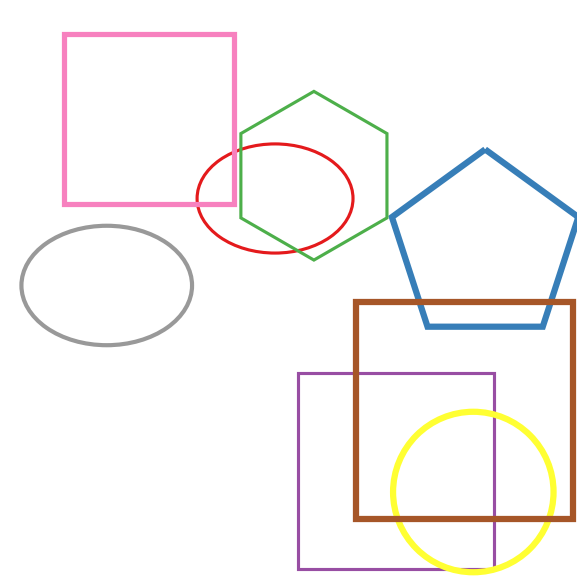[{"shape": "oval", "thickness": 1.5, "radius": 0.68, "center": [0.476, 0.655]}, {"shape": "pentagon", "thickness": 3, "radius": 0.85, "center": [0.84, 0.571]}, {"shape": "hexagon", "thickness": 1.5, "radius": 0.73, "center": [0.544, 0.695]}, {"shape": "square", "thickness": 1.5, "radius": 0.85, "center": [0.686, 0.184]}, {"shape": "circle", "thickness": 3, "radius": 0.69, "center": [0.82, 0.147]}, {"shape": "square", "thickness": 3, "radius": 0.94, "center": [0.805, 0.288]}, {"shape": "square", "thickness": 2.5, "radius": 0.74, "center": [0.258, 0.793]}, {"shape": "oval", "thickness": 2, "radius": 0.74, "center": [0.185, 0.505]}]